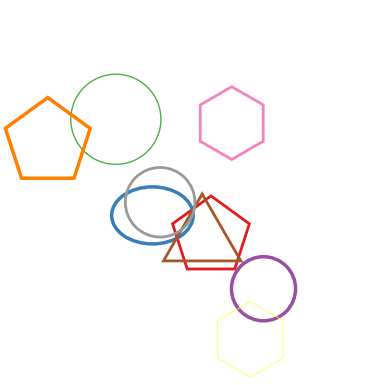[{"shape": "pentagon", "thickness": 2, "radius": 0.52, "center": [0.548, 0.386]}, {"shape": "oval", "thickness": 2.5, "radius": 0.53, "center": [0.396, 0.44]}, {"shape": "circle", "thickness": 1, "radius": 0.59, "center": [0.301, 0.69]}, {"shape": "circle", "thickness": 2.5, "radius": 0.42, "center": [0.684, 0.25]}, {"shape": "pentagon", "thickness": 2.5, "radius": 0.58, "center": [0.124, 0.631]}, {"shape": "hexagon", "thickness": 0.5, "radius": 0.49, "center": [0.65, 0.119]}, {"shape": "triangle", "thickness": 2, "radius": 0.58, "center": [0.525, 0.38]}, {"shape": "hexagon", "thickness": 2, "radius": 0.47, "center": [0.602, 0.68]}, {"shape": "circle", "thickness": 2, "radius": 0.45, "center": [0.416, 0.475]}]